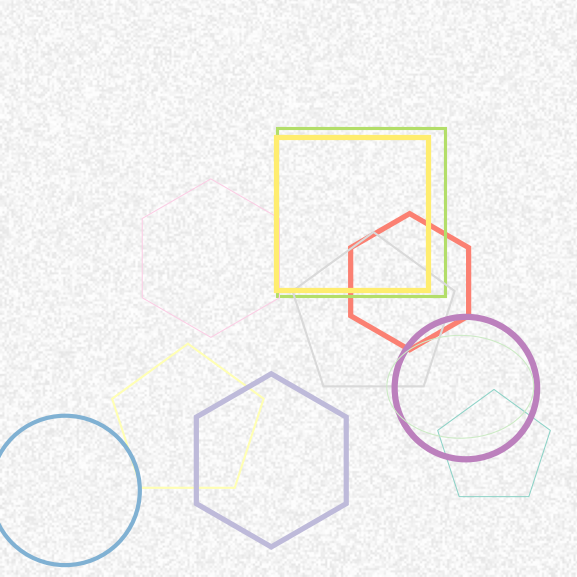[{"shape": "pentagon", "thickness": 0.5, "radius": 0.51, "center": [0.855, 0.222]}, {"shape": "pentagon", "thickness": 1, "radius": 0.69, "center": [0.325, 0.266]}, {"shape": "hexagon", "thickness": 2.5, "radius": 0.75, "center": [0.47, 0.202]}, {"shape": "hexagon", "thickness": 2.5, "radius": 0.59, "center": [0.709, 0.511]}, {"shape": "circle", "thickness": 2, "radius": 0.65, "center": [0.113, 0.15]}, {"shape": "square", "thickness": 1.5, "radius": 0.73, "center": [0.625, 0.632]}, {"shape": "hexagon", "thickness": 0.5, "radius": 0.69, "center": [0.365, 0.552]}, {"shape": "pentagon", "thickness": 1, "radius": 0.74, "center": [0.647, 0.45]}, {"shape": "circle", "thickness": 3, "radius": 0.62, "center": [0.807, 0.327]}, {"shape": "oval", "thickness": 0.5, "radius": 0.64, "center": [0.797, 0.329]}, {"shape": "square", "thickness": 2.5, "radius": 0.66, "center": [0.609, 0.629]}]